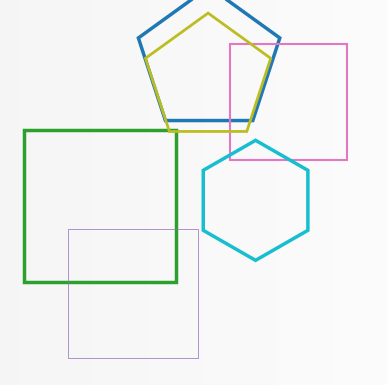[{"shape": "pentagon", "thickness": 2.5, "radius": 0.96, "center": [0.54, 0.842]}, {"shape": "square", "thickness": 2.5, "radius": 0.98, "center": [0.258, 0.465]}, {"shape": "square", "thickness": 0.5, "radius": 0.83, "center": [0.343, 0.237]}, {"shape": "square", "thickness": 1.5, "radius": 0.76, "center": [0.745, 0.735]}, {"shape": "pentagon", "thickness": 2, "radius": 0.85, "center": [0.537, 0.796]}, {"shape": "hexagon", "thickness": 2.5, "radius": 0.78, "center": [0.66, 0.48]}]